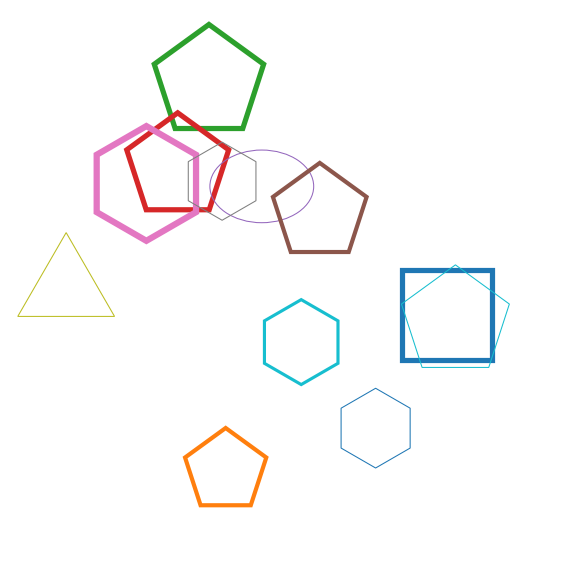[{"shape": "hexagon", "thickness": 0.5, "radius": 0.35, "center": [0.65, 0.258]}, {"shape": "square", "thickness": 2.5, "radius": 0.39, "center": [0.774, 0.453]}, {"shape": "pentagon", "thickness": 2, "radius": 0.37, "center": [0.391, 0.184]}, {"shape": "pentagon", "thickness": 2.5, "radius": 0.5, "center": [0.362, 0.857]}, {"shape": "pentagon", "thickness": 2.5, "radius": 0.46, "center": [0.308, 0.711]}, {"shape": "oval", "thickness": 0.5, "radius": 0.45, "center": [0.453, 0.676]}, {"shape": "pentagon", "thickness": 2, "radius": 0.43, "center": [0.554, 0.632]}, {"shape": "hexagon", "thickness": 3, "radius": 0.5, "center": [0.253, 0.681]}, {"shape": "hexagon", "thickness": 0.5, "radius": 0.34, "center": [0.385, 0.685]}, {"shape": "triangle", "thickness": 0.5, "radius": 0.48, "center": [0.115, 0.5]}, {"shape": "pentagon", "thickness": 0.5, "radius": 0.49, "center": [0.789, 0.442]}, {"shape": "hexagon", "thickness": 1.5, "radius": 0.37, "center": [0.522, 0.407]}]